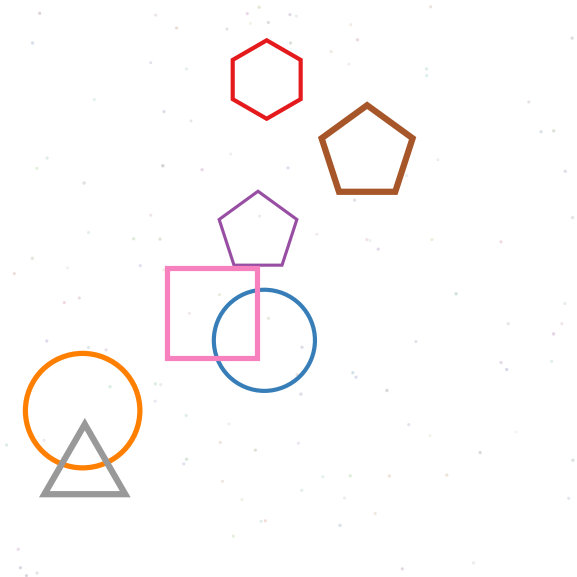[{"shape": "hexagon", "thickness": 2, "radius": 0.34, "center": [0.462, 0.861]}, {"shape": "circle", "thickness": 2, "radius": 0.44, "center": [0.458, 0.41]}, {"shape": "pentagon", "thickness": 1.5, "radius": 0.35, "center": [0.447, 0.597]}, {"shape": "circle", "thickness": 2.5, "radius": 0.5, "center": [0.143, 0.288]}, {"shape": "pentagon", "thickness": 3, "radius": 0.41, "center": [0.636, 0.734]}, {"shape": "square", "thickness": 2.5, "radius": 0.39, "center": [0.367, 0.457]}, {"shape": "triangle", "thickness": 3, "radius": 0.4, "center": [0.147, 0.184]}]